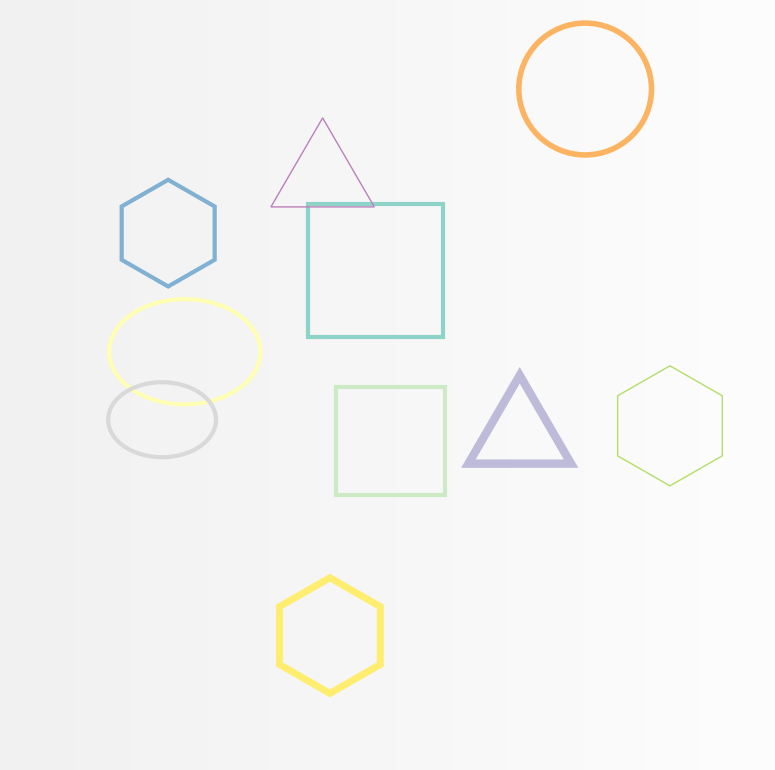[{"shape": "square", "thickness": 1.5, "radius": 0.43, "center": [0.485, 0.649]}, {"shape": "oval", "thickness": 1.5, "radius": 0.49, "center": [0.238, 0.543]}, {"shape": "triangle", "thickness": 3, "radius": 0.38, "center": [0.671, 0.436]}, {"shape": "hexagon", "thickness": 1.5, "radius": 0.35, "center": [0.217, 0.697]}, {"shape": "circle", "thickness": 2, "radius": 0.43, "center": [0.755, 0.884]}, {"shape": "hexagon", "thickness": 0.5, "radius": 0.39, "center": [0.864, 0.447]}, {"shape": "oval", "thickness": 1.5, "radius": 0.35, "center": [0.209, 0.455]}, {"shape": "triangle", "thickness": 0.5, "radius": 0.39, "center": [0.416, 0.77]}, {"shape": "square", "thickness": 1.5, "radius": 0.35, "center": [0.503, 0.427]}, {"shape": "hexagon", "thickness": 2.5, "radius": 0.38, "center": [0.426, 0.175]}]